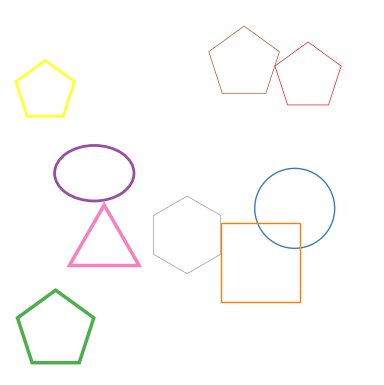[{"shape": "pentagon", "thickness": 0.5, "radius": 0.45, "center": [0.8, 0.801]}, {"shape": "circle", "thickness": 1, "radius": 0.52, "center": [0.765, 0.459]}, {"shape": "pentagon", "thickness": 2.5, "radius": 0.52, "center": [0.145, 0.142]}, {"shape": "oval", "thickness": 2, "radius": 0.52, "center": [0.245, 0.55]}, {"shape": "square", "thickness": 1, "radius": 0.51, "center": [0.677, 0.319]}, {"shape": "pentagon", "thickness": 2, "radius": 0.4, "center": [0.117, 0.763]}, {"shape": "pentagon", "thickness": 0.5, "radius": 0.48, "center": [0.634, 0.836]}, {"shape": "triangle", "thickness": 2.5, "radius": 0.52, "center": [0.271, 0.363]}, {"shape": "hexagon", "thickness": 0.5, "radius": 0.5, "center": [0.486, 0.39]}]